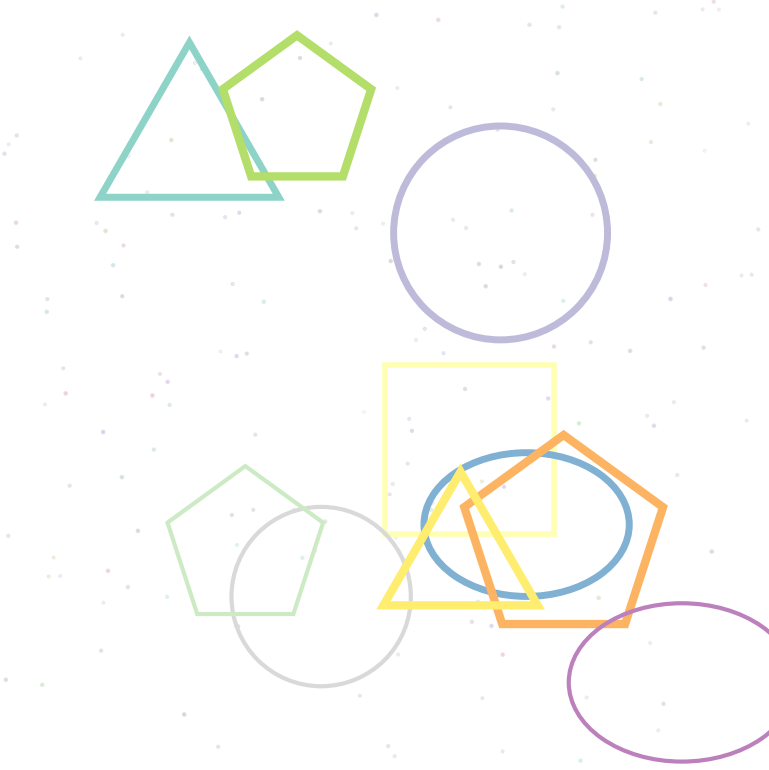[{"shape": "triangle", "thickness": 2.5, "radius": 0.67, "center": [0.246, 0.811]}, {"shape": "square", "thickness": 2, "radius": 0.55, "center": [0.61, 0.416]}, {"shape": "circle", "thickness": 2.5, "radius": 0.69, "center": [0.65, 0.697]}, {"shape": "oval", "thickness": 2.5, "radius": 0.67, "center": [0.684, 0.319]}, {"shape": "pentagon", "thickness": 3, "radius": 0.68, "center": [0.732, 0.299]}, {"shape": "pentagon", "thickness": 3, "radius": 0.51, "center": [0.386, 0.853]}, {"shape": "circle", "thickness": 1.5, "radius": 0.58, "center": [0.417, 0.225]}, {"shape": "oval", "thickness": 1.5, "radius": 0.73, "center": [0.886, 0.114]}, {"shape": "pentagon", "thickness": 1.5, "radius": 0.53, "center": [0.319, 0.288]}, {"shape": "triangle", "thickness": 3, "radius": 0.58, "center": [0.598, 0.272]}]